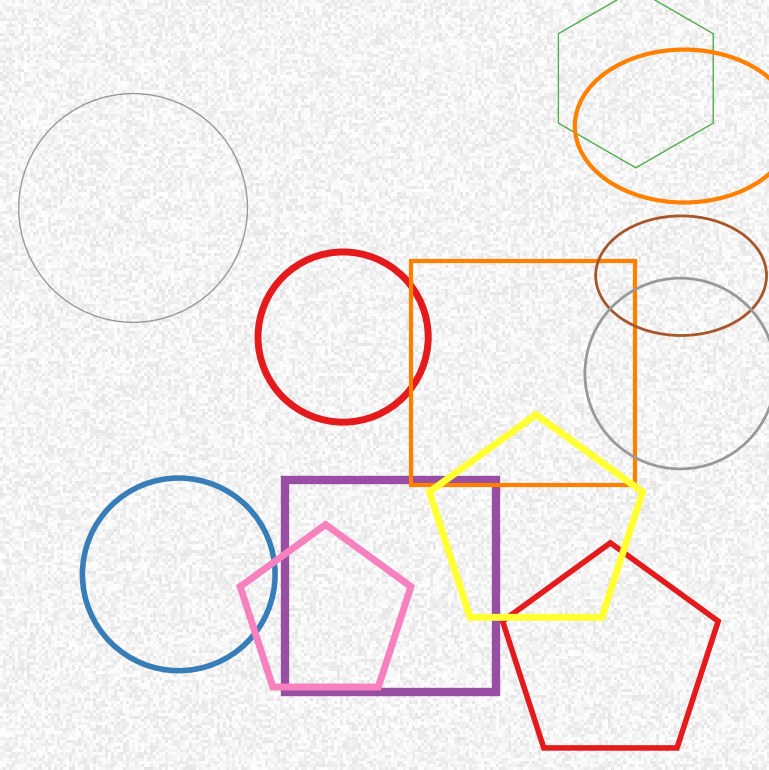[{"shape": "pentagon", "thickness": 2, "radius": 0.74, "center": [0.793, 0.148]}, {"shape": "circle", "thickness": 2.5, "radius": 0.55, "center": [0.446, 0.562]}, {"shape": "circle", "thickness": 2, "radius": 0.63, "center": [0.232, 0.254]}, {"shape": "hexagon", "thickness": 0.5, "radius": 0.58, "center": [0.826, 0.898]}, {"shape": "square", "thickness": 3, "radius": 0.69, "center": [0.507, 0.239]}, {"shape": "oval", "thickness": 1.5, "radius": 0.71, "center": [0.888, 0.836]}, {"shape": "square", "thickness": 1.5, "radius": 0.73, "center": [0.679, 0.516]}, {"shape": "pentagon", "thickness": 2.5, "radius": 0.73, "center": [0.696, 0.316]}, {"shape": "oval", "thickness": 1, "radius": 0.55, "center": [0.885, 0.642]}, {"shape": "pentagon", "thickness": 2.5, "radius": 0.58, "center": [0.423, 0.202]}, {"shape": "circle", "thickness": 1, "radius": 0.62, "center": [0.884, 0.515]}, {"shape": "circle", "thickness": 0.5, "radius": 0.74, "center": [0.173, 0.73]}]